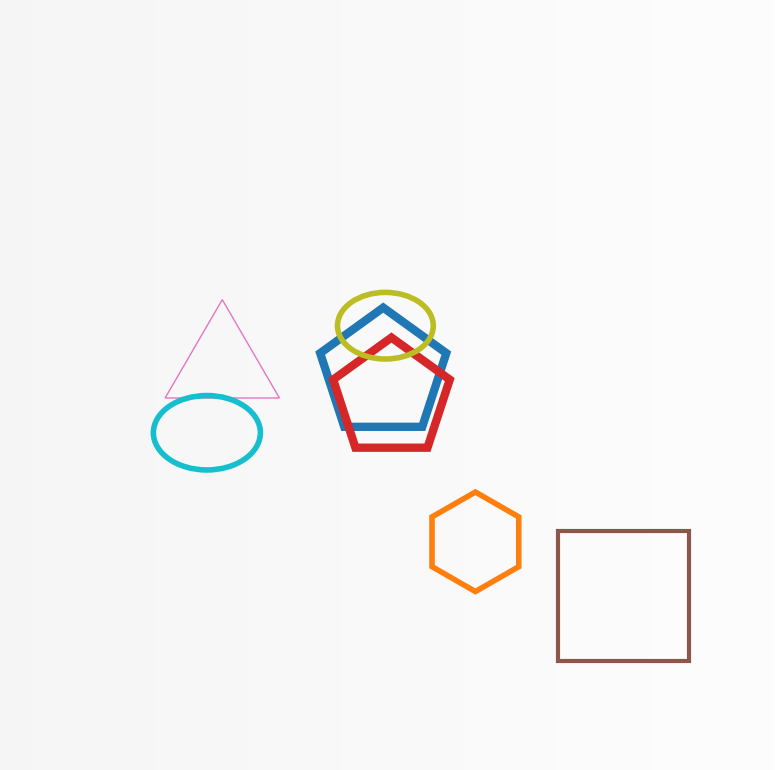[{"shape": "pentagon", "thickness": 3, "radius": 0.43, "center": [0.495, 0.515]}, {"shape": "hexagon", "thickness": 2, "radius": 0.32, "center": [0.613, 0.296]}, {"shape": "pentagon", "thickness": 3, "radius": 0.4, "center": [0.505, 0.483]}, {"shape": "square", "thickness": 1.5, "radius": 0.42, "center": [0.804, 0.226]}, {"shape": "triangle", "thickness": 0.5, "radius": 0.43, "center": [0.287, 0.526]}, {"shape": "oval", "thickness": 2, "radius": 0.31, "center": [0.497, 0.577]}, {"shape": "oval", "thickness": 2, "radius": 0.35, "center": [0.267, 0.438]}]